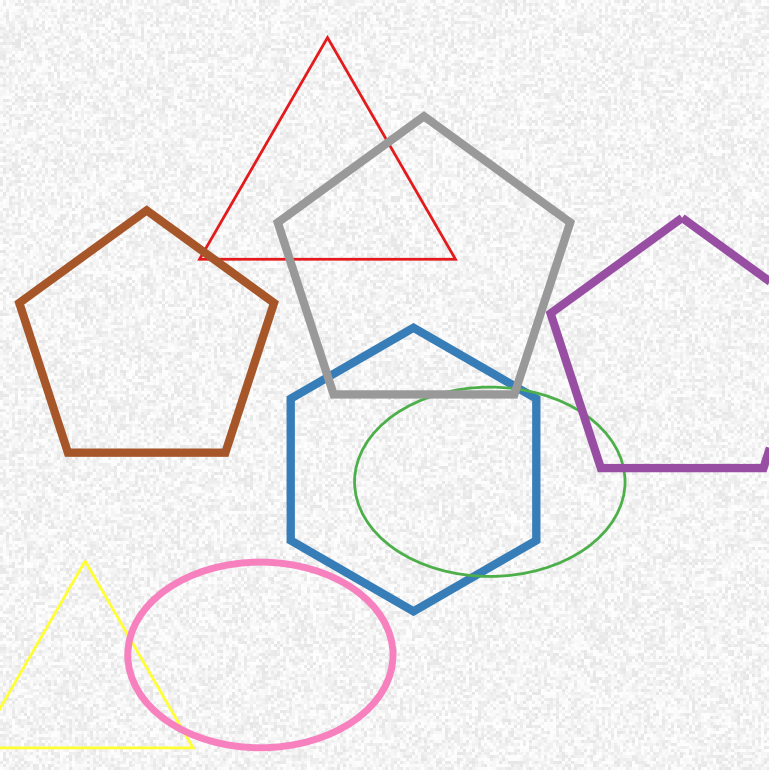[{"shape": "triangle", "thickness": 1, "radius": 0.96, "center": [0.425, 0.759]}, {"shape": "hexagon", "thickness": 3, "radius": 0.92, "center": [0.537, 0.39]}, {"shape": "oval", "thickness": 1, "radius": 0.88, "center": [0.636, 0.374]}, {"shape": "pentagon", "thickness": 3, "radius": 0.9, "center": [0.886, 0.537]}, {"shape": "triangle", "thickness": 1, "radius": 0.81, "center": [0.111, 0.11]}, {"shape": "pentagon", "thickness": 3, "radius": 0.87, "center": [0.19, 0.553]}, {"shape": "oval", "thickness": 2.5, "radius": 0.86, "center": [0.338, 0.149]}, {"shape": "pentagon", "thickness": 3, "radius": 1.0, "center": [0.551, 0.649]}]